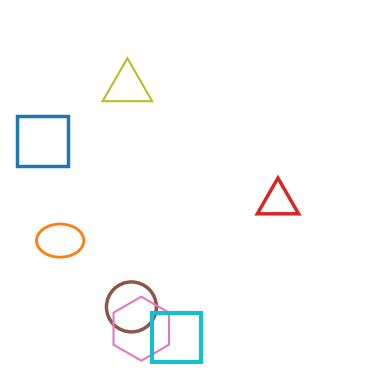[{"shape": "square", "thickness": 2.5, "radius": 0.33, "center": [0.111, 0.633]}, {"shape": "oval", "thickness": 2, "radius": 0.31, "center": [0.156, 0.375]}, {"shape": "triangle", "thickness": 2.5, "radius": 0.31, "center": [0.722, 0.476]}, {"shape": "circle", "thickness": 2.5, "radius": 0.32, "center": [0.341, 0.203]}, {"shape": "hexagon", "thickness": 1.5, "radius": 0.42, "center": [0.367, 0.146]}, {"shape": "triangle", "thickness": 1.5, "radius": 0.37, "center": [0.331, 0.774]}, {"shape": "square", "thickness": 3, "radius": 0.32, "center": [0.459, 0.124]}]